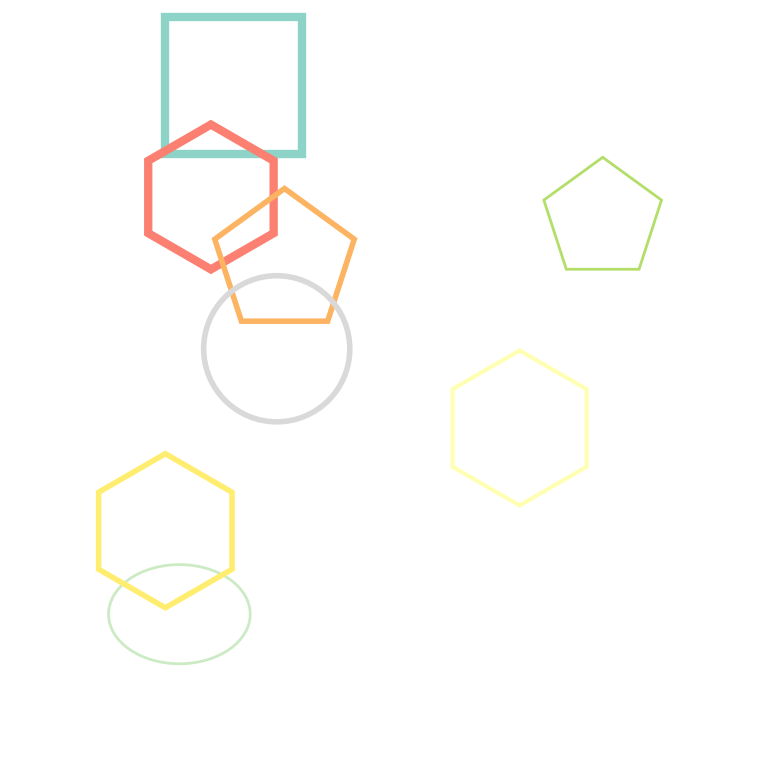[{"shape": "square", "thickness": 3, "radius": 0.44, "center": [0.303, 0.889]}, {"shape": "hexagon", "thickness": 1.5, "radius": 0.5, "center": [0.675, 0.444]}, {"shape": "hexagon", "thickness": 3, "radius": 0.47, "center": [0.274, 0.744]}, {"shape": "pentagon", "thickness": 2, "radius": 0.48, "center": [0.37, 0.66]}, {"shape": "pentagon", "thickness": 1, "radius": 0.4, "center": [0.783, 0.715]}, {"shape": "circle", "thickness": 2, "radius": 0.47, "center": [0.359, 0.547]}, {"shape": "oval", "thickness": 1, "radius": 0.46, "center": [0.233, 0.202]}, {"shape": "hexagon", "thickness": 2, "radius": 0.5, "center": [0.215, 0.311]}]